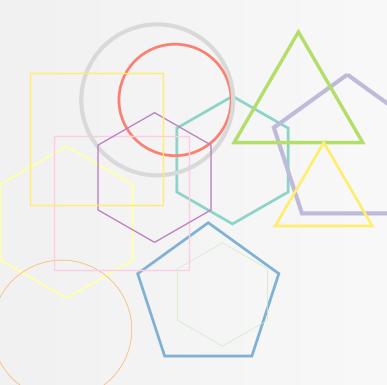[{"shape": "hexagon", "thickness": 2, "radius": 0.83, "center": [0.6, 0.584]}, {"shape": "hexagon", "thickness": 1.5, "radius": 0.99, "center": [0.171, 0.423]}, {"shape": "pentagon", "thickness": 3, "radius": 1.0, "center": [0.896, 0.607]}, {"shape": "circle", "thickness": 2, "radius": 0.72, "center": [0.452, 0.74]}, {"shape": "pentagon", "thickness": 2, "radius": 0.96, "center": [0.537, 0.23]}, {"shape": "circle", "thickness": 0.5, "radius": 0.9, "center": [0.16, 0.144]}, {"shape": "triangle", "thickness": 2.5, "radius": 0.96, "center": [0.77, 0.725]}, {"shape": "square", "thickness": 1, "radius": 0.87, "center": [0.313, 0.472]}, {"shape": "circle", "thickness": 3, "radius": 0.98, "center": [0.406, 0.741]}, {"shape": "hexagon", "thickness": 1, "radius": 0.84, "center": [0.399, 0.539]}, {"shape": "hexagon", "thickness": 0.5, "radius": 0.67, "center": [0.574, 0.235]}, {"shape": "triangle", "thickness": 2, "radius": 0.72, "center": [0.835, 0.485]}, {"shape": "square", "thickness": 1, "radius": 0.85, "center": [0.249, 0.639]}]